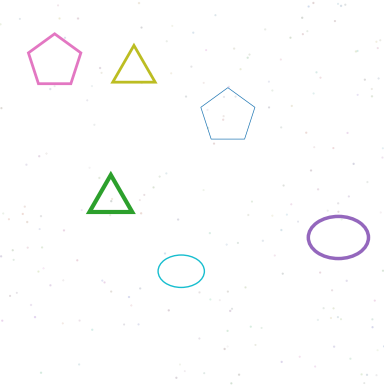[{"shape": "pentagon", "thickness": 0.5, "radius": 0.37, "center": [0.592, 0.698]}, {"shape": "triangle", "thickness": 3, "radius": 0.32, "center": [0.288, 0.481]}, {"shape": "oval", "thickness": 2.5, "radius": 0.39, "center": [0.879, 0.383]}, {"shape": "pentagon", "thickness": 2, "radius": 0.36, "center": [0.142, 0.841]}, {"shape": "triangle", "thickness": 2, "radius": 0.32, "center": [0.348, 0.818]}, {"shape": "oval", "thickness": 1, "radius": 0.3, "center": [0.471, 0.295]}]